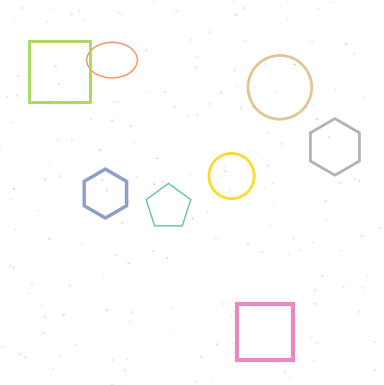[{"shape": "pentagon", "thickness": 1, "radius": 0.3, "center": [0.438, 0.463]}, {"shape": "oval", "thickness": 1, "radius": 0.33, "center": [0.291, 0.844]}, {"shape": "hexagon", "thickness": 2.5, "radius": 0.32, "center": [0.274, 0.497]}, {"shape": "square", "thickness": 3, "radius": 0.36, "center": [0.688, 0.138]}, {"shape": "square", "thickness": 2, "radius": 0.4, "center": [0.153, 0.814]}, {"shape": "circle", "thickness": 2, "radius": 0.29, "center": [0.601, 0.543]}, {"shape": "circle", "thickness": 2, "radius": 0.41, "center": [0.727, 0.773]}, {"shape": "hexagon", "thickness": 2, "radius": 0.37, "center": [0.87, 0.618]}]